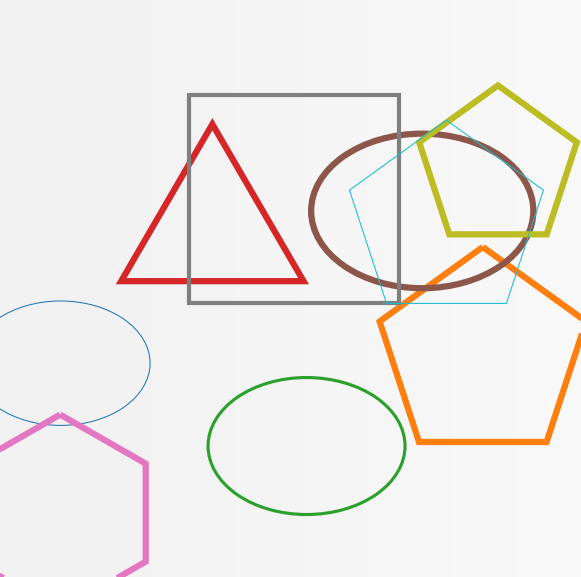[{"shape": "oval", "thickness": 0.5, "radius": 0.77, "center": [0.104, 0.37]}, {"shape": "pentagon", "thickness": 3, "radius": 0.93, "center": [0.831, 0.385]}, {"shape": "oval", "thickness": 1.5, "radius": 0.85, "center": [0.527, 0.227]}, {"shape": "triangle", "thickness": 3, "radius": 0.91, "center": [0.365, 0.603]}, {"shape": "oval", "thickness": 3, "radius": 0.96, "center": [0.726, 0.634]}, {"shape": "hexagon", "thickness": 3, "radius": 0.85, "center": [0.104, 0.111]}, {"shape": "square", "thickness": 2, "radius": 0.9, "center": [0.506, 0.654]}, {"shape": "pentagon", "thickness": 3, "radius": 0.71, "center": [0.857, 0.709]}, {"shape": "pentagon", "thickness": 0.5, "radius": 0.88, "center": [0.768, 0.616]}]